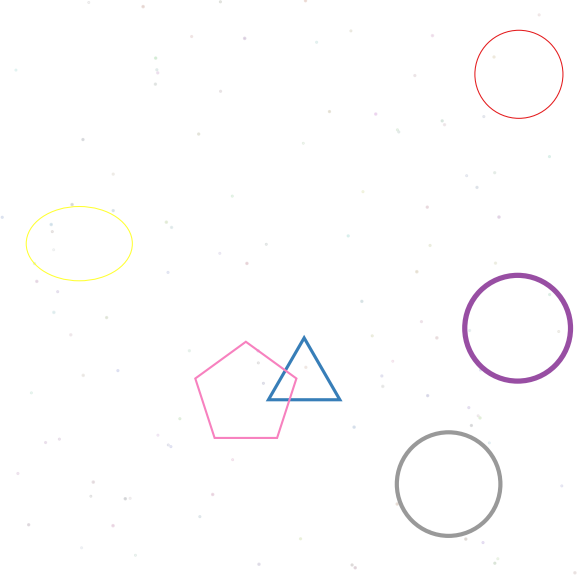[{"shape": "circle", "thickness": 0.5, "radius": 0.38, "center": [0.899, 0.87]}, {"shape": "triangle", "thickness": 1.5, "radius": 0.36, "center": [0.527, 0.343]}, {"shape": "circle", "thickness": 2.5, "radius": 0.46, "center": [0.896, 0.431]}, {"shape": "oval", "thickness": 0.5, "radius": 0.46, "center": [0.137, 0.577]}, {"shape": "pentagon", "thickness": 1, "radius": 0.46, "center": [0.426, 0.315]}, {"shape": "circle", "thickness": 2, "radius": 0.45, "center": [0.777, 0.161]}]